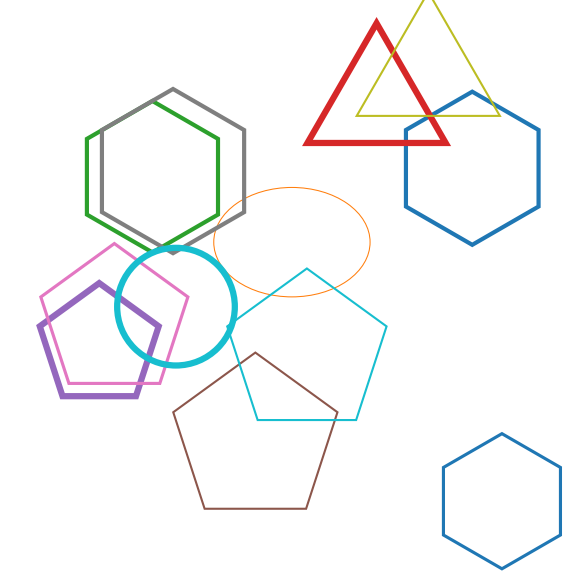[{"shape": "hexagon", "thickness": 2, "radius": 0.66, "center": [0.818, 0.708]}, {"shape": "hexagon", "thickness": 1.5, "radius": 0.58, "center": [0.869, 0.131]}, {"shape": "oval", "thickness": 0.5, "radius": 0.68, "center": [0.505, 0.58]}, {"shape": "hexagon", "thickness": 2, "radius": 0.66, "center": [0.264, 0.693]}, {"shape": "triangle", "thickness": 3, "radius": 0.69, "center": [0.652, 0.821]}, {"shape": "pentagon", "thickness": 3, "radius": 0.54, "center": [0.172, 0.401]}, {"shape": "pentagon", "thickness": 1, "radius": 0.75, "center": [0.442, 0.239]}, {"shape": "pentagon", "thickness": 1.5, "radius": 0.67, "center": [0.198, 0.444]}, {"shape": "hexagon", "thickness": 2, "radius": 0.71, "center": [0.3, 0.703]}, {"shape": "triangle", "thickness": 1, "radius": 0.72, "center": [0.742, 0.87]}, {"shape": "circle", "thickness": 3, "radius": 0.51, "center": [0.305, 0.468]}, {"shape": "pentagon", "thickness": 1, "radius": 0.73, "center": [0.531, 0.389]}]